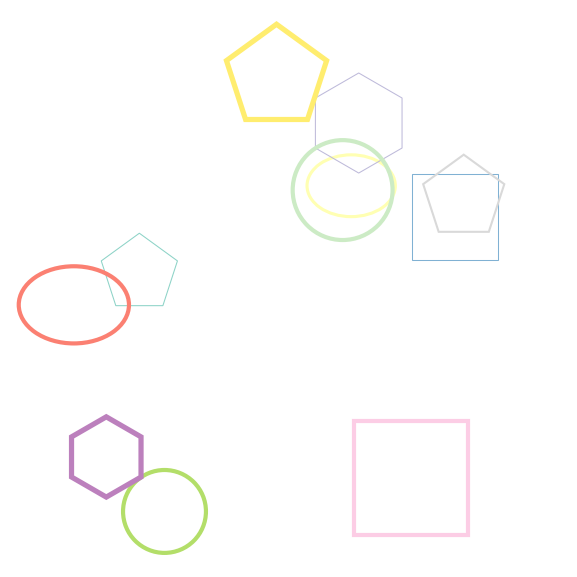[{"shape": "pentagon", "thickness": 0.5, "radius": 0.35, "center": [0.241, 0.526]}, {"shape": "oval", "thickness": 1.5, "radius": 0.38, "center": [0.608, 0.678]}, {"shape": "hexagon", "thickness": 0.5, "radius": 0.43, "center": [0.621, 0.786]}, {"shape": "oval", "thickness": 2, "radius": 0.48, "center": [0.128, 0.471]}, {"shape": "square", "thickness": 0.5, "radius": 0.37, "center": [0.788, 0.623]}, {"shape": "circle", "thickness": 2, "radius": 0.36, "center": [0.285, 0.114]}, {"shape": "square", "thickness": 2, "radius": 0.49, "center": [0.711, 0.171]}, {"shape": "pentagon", "thickness": 1, "radius": 0.37, "center": [0.803, 0.657]}, {"shape": "hexagon", "thickness": 2.5, "radius": 0.35, "center": [0.184, 0.208]}, {"shape": "circle", "thickness": 2, "radius": 0.43, "center": [0.593, 0.67]}, {"shape": "pentagon", "thickness": 2.5, "radius": 0.46, "center": [0.479, 0.866]}]